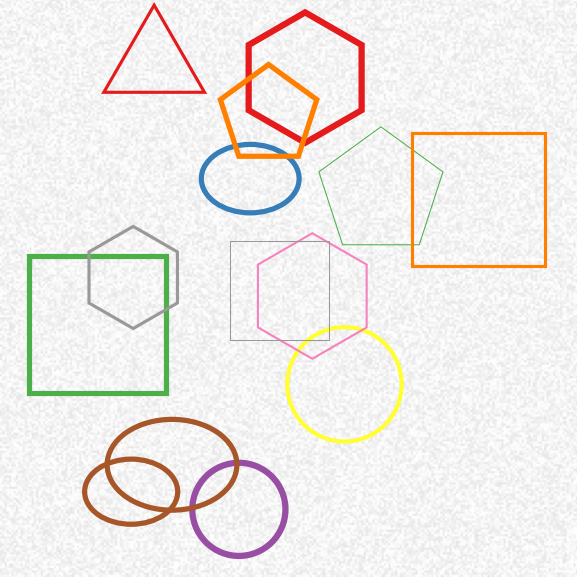[{"shape": "hexagon", "thickness": 3, "radius": 0.56, "center": [0.528, 0.865]}, {"shape": "triangle", "thickness": 1.5, "radius": 0.5, "center": [0.267, 0.89]}, {"shape": "oval", "thickness": 2.5, "radius": 0.42, "center": [0.433, 0.69]}, {"shape": "pentagon", "thickness": 0.5, "radius": 0.56, "center": [0.66, 0.667]}, {"shape": "square", "thickness": 2.5, "radius": 0.59, "center": [0.169, 0.437]}, {"shape": "circle", "thickness": 3, "radius": 0.4, "center": [0.414, 0.117]}, {"shape": "square", "thickness": 1.5, "radius": 0.57, "center": [0.829, 0.654]}, {"shape": "pentagon", "thickness": 2.5, "radius": 0.44, "center": [0.465, 0.8]}, {"shape": "circle", "thickness": 2, "radius": 0.5, "center": [0.596, 0.334]}, {"shape": "oval", "thickness": 2.5, "radius": 0.56, "center": [0.298, 0.194]}, {"shape": "oval", "thickness": 2.5, "radius": 0.4, "center": [0.227, 0.148]}, {"shape": "hexagon", "thickness": 1, "radius": 0.54, "center": [0.541, 0.487]}, {"shape": "square", "thickness": 0.5, "radius": 0.43, "center": [0.484, 0.497]}, {"shape": "hexagon", "thickness": 1.5, "radius": 0.44, "center": [0.231, 0.519]}]